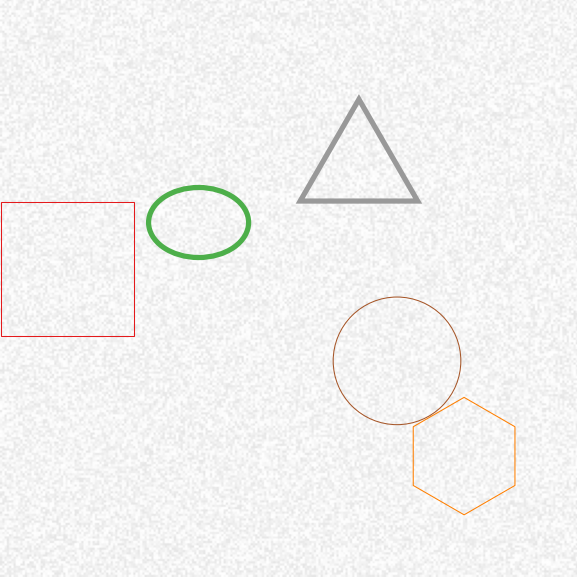[{"shape": "square", "thickness": 0.5, "radius": 0.58, "center": [0.117, 0.534]}, {"shape": "oval", "thickness": 2.5, "radius": 0.43, "center": [0.344, 0.614]}, {"shape": "hexagon", "thickness": 0.5, "radius": 0.51, "center": [0.804, 0.209]}, {"shape": "circle", "thickness": 0.5, "radius": 0.55, "center": [0.687, 0.374]}, {"shape": "triangle", "thickness": 2.5, "radius": 0.59, "center": [0.622, 0.71]}]